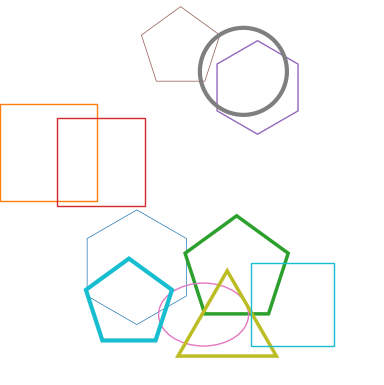[{"shape": "hexagon", "thickness": 0.5, "radius": 0.74, "center": [0.355, 0.306]}, {"shape": "square", "thickness": 1, "radius": 0.63, "center": [0.127, 0.604]}, {"shape": "pentagon", "thickness": 2.5, "radius": 0.7, "center": [0.615, 0.299]}, {"shape": "square", "thickness": 1, "radius": 0.57, "center": [0.261, 0.58]}, {"shape": "hexagon", "thickness": 1, "radius": 0.61, "center": [0.669, 0.773]}, {"shape": "pentagon", "thickness": 0.5, "radius": 0.54, "center": [0.469, 0.876]}, {"shape": "oval", "thickness": 1, "radius": 0.58, "center": [0.529, 0.183]}, {"shape": "circle", "thickness": 3, "radius": 0.57, "center": [0.632, 0.815]}, {"shape": "triangle", "thickness": 2.5, "radius": 0.74, "center": [0.59, 0.149]}, {"shape": "square", "thickness": 1, "radius": 0.54, "center": [0.76, 0.21]}, {"shape": "pentagon", "thickness": 3, "radius": 0.59, "center": [0.335, 0.211]}]